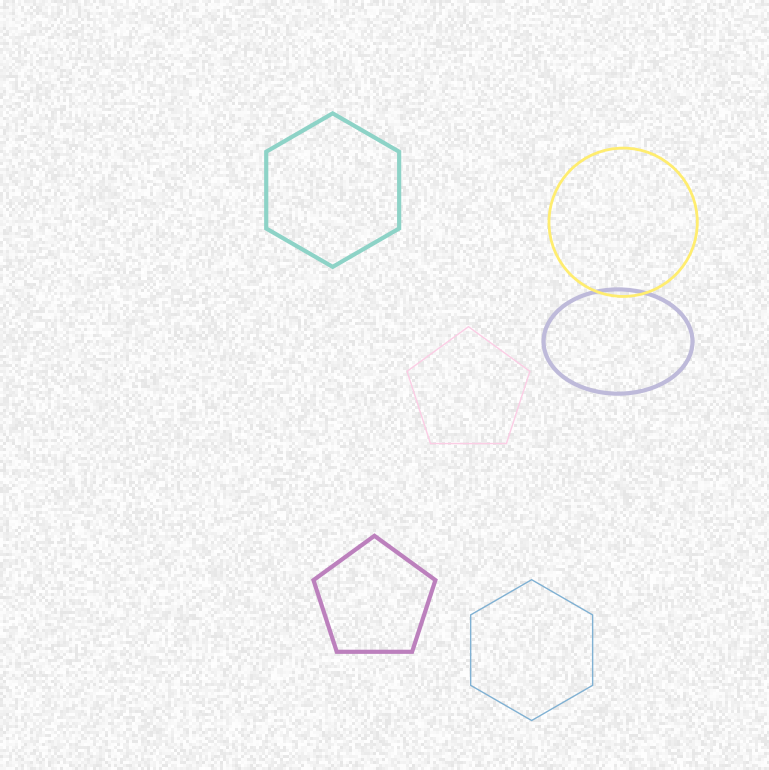[{"shape": "hexagon", "thickness": 1.5, "radius": 0.5, "center": [0.432, 0.753]}, {"shape": "oval", "thickness": 1.5, "radius": 0.48, "center": [0.803, 0.556]}, {"shape": "hexagon", "thickness": 0.5, "radius": 0.46, "center": [0.69, 0.156]}, {"shape": "pentagon", "thickness": 0.5, "radius": 0.42, "center": [0.608, 0.492]}, {"shape": "pentagon", "thickness": 1.5, "radius": 0.42, "center": [0.486, 0.221]}, {"shape": "circle", "thickness": 1, "radius": 0.48, "center": [0.809, 0.711]}]